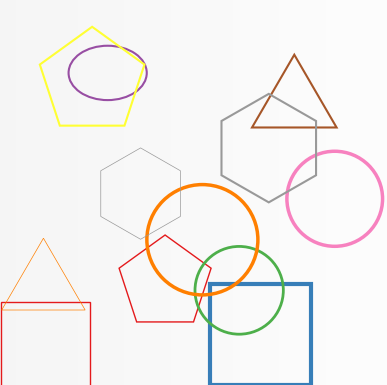[{"shape": "square", "thickness": 1, "radius": 0.58, "center": [0.117, 0.102]}, {"shape": "pentagon", "thickness": 1, "radius": 0.62, "center": [0.426, 0.265]}, {"shape": "square", "thickness": 3, "radius": 0.65, "center": [0.671, 0.131]}, {"shape": "circle", "thickness": 2, "radius": 0.57, "center": [0.617, 0.246]}, {"shape": "oval", "thickness": 1.5, "radius": 0.5, "center": [0.278, 0.811]}, {"shape": "triangle", "thickness": 0.5, "radius": 0.62, "center": [0.112, 0.257]}, {"shape": "circle", "thickness": 2.5, "radius": 0.72, "center": [0.522, 0.377]}, {"shape": "pentagon", "thickness": 1.5, "radius": 0.71, "center": [0.238, 0.788]}, {"shape": "triangle", "thickness": 1.5, "radius": 0.63, "center": [0.759, 0.732]}, {"shape": "circle", "thickness": 2.5, "radius": 0.62, "center": [0.864, 0.484]}, {"shape": "hexagon", "thickness": 0.5, "radius": 0.59, "center": [0.363, 0.497]}, {"shape": "hexagon", "thickness": 1.5, "radius": 0.7, "center": [0.694, 0.615]}]